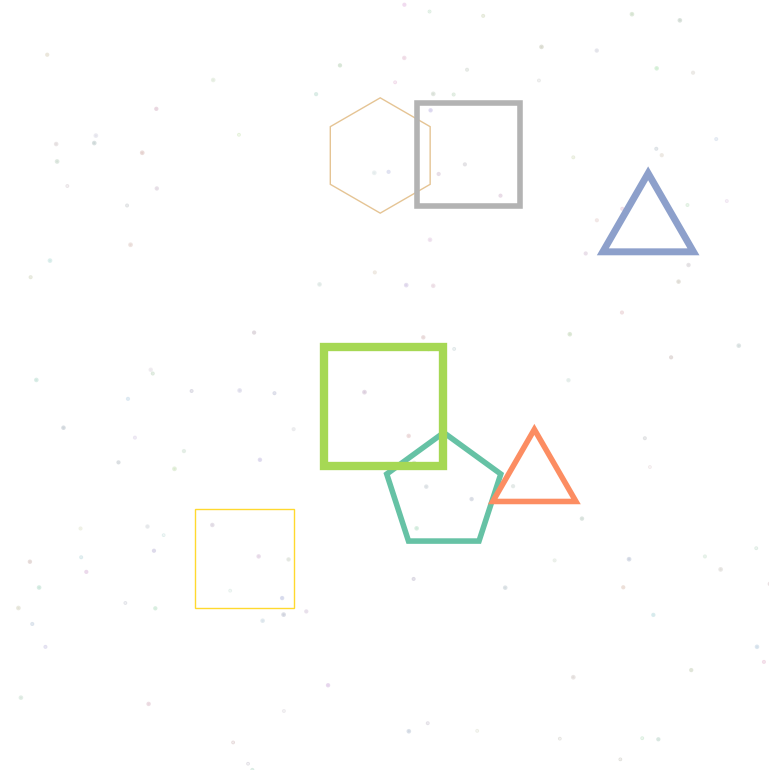[{"shape": "pentagon", "thickness": 2, "radius": 0.39, "center": [0.576, 0.36]}, {"shape": "triangle", "thickness": 2, "radius": 0.31, "center": [0.694, 0.38]}, {"shape": "triangle", "thickness": 2.5, "radius": 0.34, "center": [0.842, 0.707]}, {"shape": "square", "thickness": 3, "radius": 0.39, "center": [0.498, 0.472]}, {"shape": "square", "thickness": 0.5, "radius": 0.32, "center": [0.317, 0.275]}, {"shape": "hexagon", "thickness": 0.5, "radius": 0.37, "center": [0.494, 0.798]}, {"shape": "square", "thickness": 2, "radius": 0.34, "center": [0.608, 0.799]}]